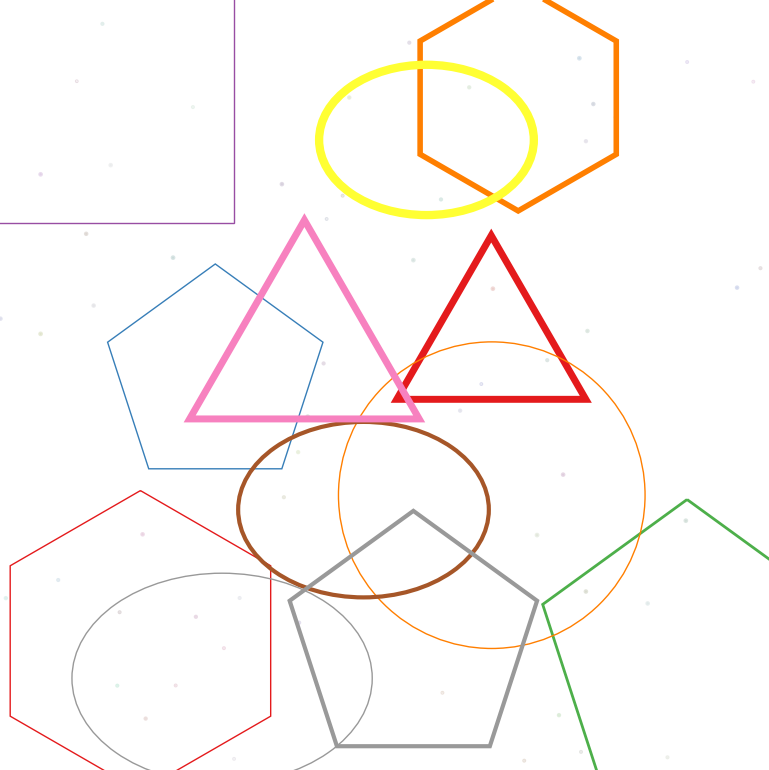[{"shape": "triangle", "thickness": 2.5, "radius": 0.71, "center": [0.638, 0.552]}, {"shape": "hexagon", "thickness": 0.5, "radius": 0.98, "center": [0.182, 0.168]}, {"shape": "pentagon", "thickness": 0.5, "radius": 0.74, "center": [0.28, 0.51]}, {"shape": "pentagon", "thickness": 1, "radius": 0.99, "center": [0.892, 0.154]}, {"shape": "square", "thickness": 0.5, "radius": 0.83, "center": [0.137, 0.877]}, {"shape": "hexagon", "thickness": 2, "radius": 0.74, "center": [0.673, 0.873]}, {"shape": "circle", "thickness": 0.5, "radius": 1.0, "center": [0.639, 0.357]}, {"shape": "oval", "thickness": 3, "radius": 0.7, "center": [0.554, 0.818]}, {"shape": "oval", "thickness": 1.5, "radius": 0.81, "center": [0.472, 0.338]}, {"shape": "triangle", "thickness": 2.5, "radius": 0.86, "center": [0.395, 0.542]}, {"shape": "oval", "thickness": 0.5, "radius": 0.97, "center": [0.288, 0.119]}, {"shape": "pentagon", "thickness": 1.5, "radius": 0.84, "center": [0.537, 0.168]}]